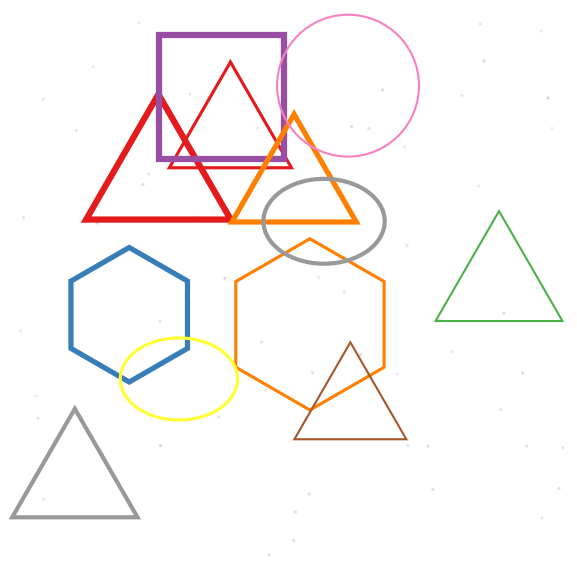[{"shape": "triangle", "thickness": 3, "radius": 0.72, "center": [0.274, 0.691]}, {"shape": "triangle", "thickness": 1.5, "radius": 0.61, "center": [0.399, 0.77]}, {"shape": "hexagon", "thickness": 2.5, "radius": 0.58, "center": [0.224, 0.454]}, {"shape": "triangle", "thickness": 1, "radius": 0.63, "center": [0.864, 0.507]}, {"shape": "square", "thickness": 3, "radius": 0.54, "center": [0.383, 0.831]}, {"shape": "triangle", "thickness": 2.5, "radius": 0.62, "center": [0.509, 0.677]}, {"shape": "hexagon", "thickness": 1.5, "radius": 0.74, "center": [0.537, 0.437]}, {"shape": "oval", "thickness": 1.5, "radius": 0.51, "center": [0.31, 0.343]}, {"shape": "triangle", "thickness": 1, "radius": 0.56, "center": [0.607, 0.294]}, {"shape": "circle", "thickness": 1, "radius": 0.61, "center": [0.603, 0.851]}, {"shape": "oval", "thickness": 2, "radius": 0.52, "center": [0.561, 0.616]}, {"shape": "triangle", "thickness": 2, "radius": 0.63, "center": [0.13, 0.166]}]